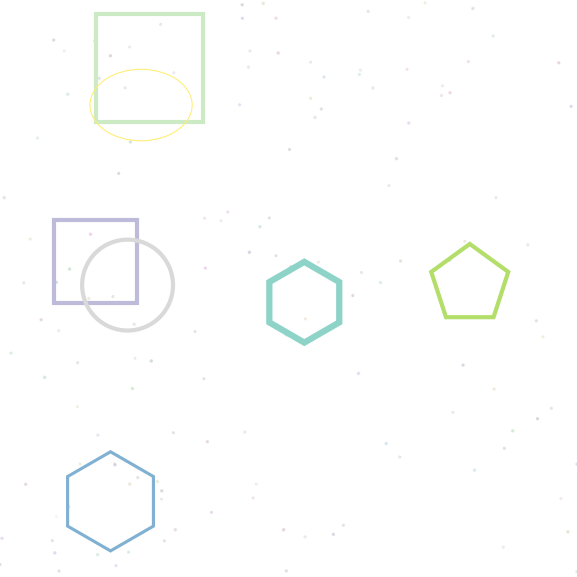[{"shape": "hexagon", "thickness": 3, "radius": 0.35, "center": [0.527, 0.476]}, {"shape": "square", "thickness": 2, "radius": 0.36, "center": [0.166, 0.546]}, {"shape": "hexagon", "thickness": 1.5, "radius": 0.43, "center": [0.191, 0.131]}, {"shape": "pentagon", "thickness": 2, "radius": 0.35, "center": [0.813, 0.507]}, {"shape": "circle", "thickness": 2, "radius": 0.39, "center": [0.221, 0.505]}, {"shape": "square", "thickness": 2, "radius": 0.47, "center": [0.259, 0.881]}, {"shape": "oval", "thickness": 0.5, "radius": 0.44, "center": [0.244, 0.817]}]